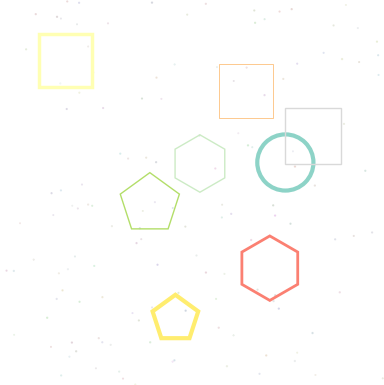[{"shape": "circle", "thickness": 3, "radius": 0.36, "center": [0.741, 0.578]}, {"shape": "square", "thickness": 2.5, "radius": 0.35, "center": [0.17, 0.842]}, {"shape": "hexagon", "thickness": 2, "radius": 0.42, "center": [0.701, 0.303]}, {"shape": "square", "thickness": 0.5, "radius": 0.35, "center": [0.639, 0.764]}, {"shape": "pentagon", "thickness": 1, "radius": 0.4, "center": [0.389, 0.471]}, {"shape": "square", "thickness": 1, "radius": 0.36, "center": [0.813, 0.646]}, {"shape": "hexagon", "thickness": 1, "radius": 0.37, "center": [0.519, 0.575]}, {"shape": "pentagon", "thickness": 3, "radius": 0.31, "center": [0.456, 0.172]}]